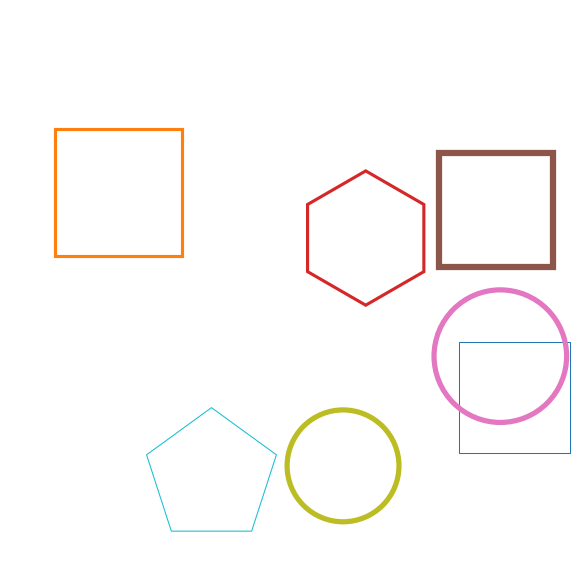[{"shape": "square", "thickness": 0.5, "radius": 0.48, "center": [0.891, 0.311]}, {"shape": "square", "thickness": 1.5, "radius": 0.55, "center": [0.204, 0.666]}, {"shape": "hexagon", "thickness": 1.5, "radius": 0.58, "center": [0.633, 0.587]}, {"shape": "square", "thickness": 3, "radius": 0.49, "center": [0.859, 0.635]}, {"shape": "circle", "thickness": 2.5, "radius": 0.57, "center": [0.866, 0.382]}, {"shape": "circle", "thickness": 2.5, "radius": 0.48, "center": [0.594, 0.192]}, {"shape": "pentagon", "thickness": 0.5, "radius": 0.59, "center": [0.366, 0.175]}]